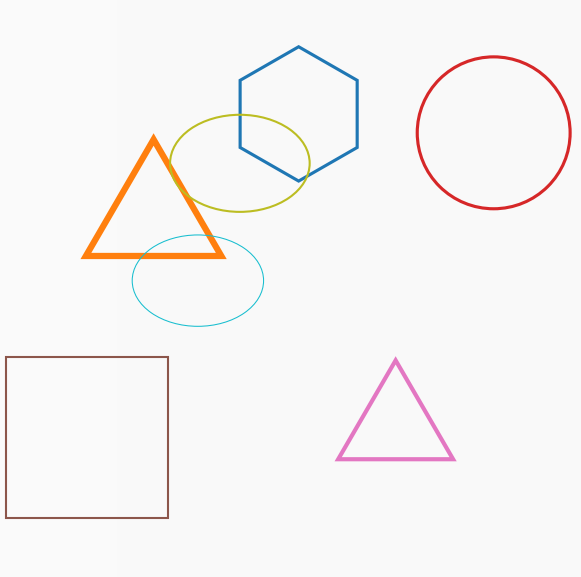[{"shape": "hexagon", "thickness": 1.5, "radius": 0.58, "center": [0.514, 0.802]}, {"shape": "triangle", "thickness": 3, "radius": 0.67, "center": [0.264, 0.623]}, {"shape": "circle", "thickness": 1.5, "radius": 0.66, "center": [0.849, 0.769]}, {"shape": "square", "thickness": 1, "radius": 0.7, "center": [0.149, 0.241]}, {"shape": "triangle", "thickness": 2, "radius": 0.57, "center": [0.681, 0.261]}, {"shape": "oval", "thickness": 1, "radius": 0.6, "center": [0.413, 0.716]}, {"shape": "oval", "thickness": 0.5, "radius": 0.57, "center": [0.34, 0.513]}]